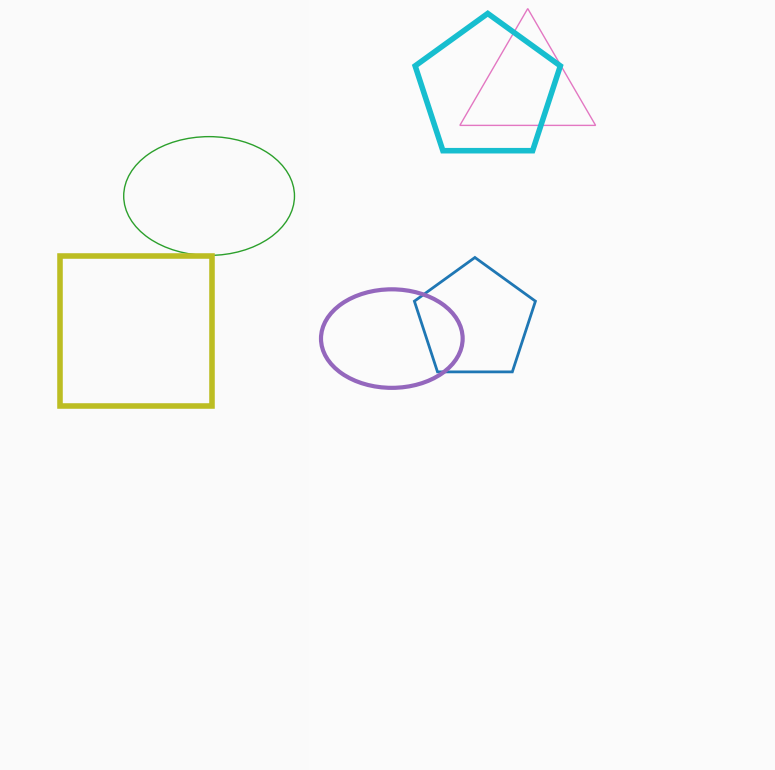[{"shape": "pentagon", "thickness": 1, "radius": 0.41, "center": [0.613, 0.583]}, {"shape": "oval", "thickness": 0.5, "radius": 0.55, "center": [0.27, 0.745]}, {"shape": "oval", "thickness": 1.5, "radius": 0.46, "center": [0.506, 0.56]}, {"shape": "triangle", "thickness": 0.5, "radius": 0.51, "center": [0.681, 0.888]}, {"shape": "square", "thickness": 2, "radius": 0.49, "center": [0.175, 0.57]}, {"shape": "pentagon", "thickness": 2, "radius": 0.49, "center": [0.629, 0.884]}]